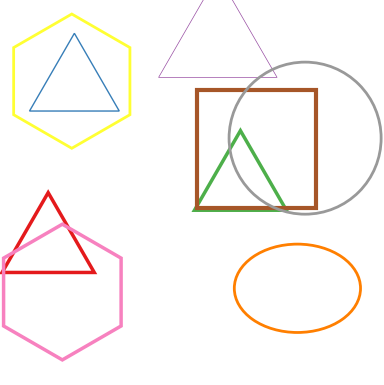[{"shape": "triangle", "thickness": 2.5, "radius": 0.69, "center": [0.125, 0.361]}, {"shape": "triangle", "thickness": 1, "radius": 0.67, "center": [0.193, 0.779]}, {"shape": "triangle", "thickness": 2.5, "radius": 0.69, "center": [0.625, 0.523]}, {"shape": "triangle", "thickness": 0.5, "radius": 0.89, "center": [0.566, 0.888]}, {"shape": "oval", "thickness": 2, "radius": 0.82, "center": [0.773, 0.251]}, {"shape": "hexagon", "thickness": 2, "radius": 0.87, "center": [0.186, 0.789]}, {"shape": "square", "thickness": 3, "radius": 0.77, "center": [0.665, 0.613]}, {"shape": "hexagon", "thickness": 2.5, "radius": 0.88, "center": [0.162, 0.241]}, {"shape": "circle", "thickness": 2, "radius": 0.99, "center": [0.792, 0.641]}]